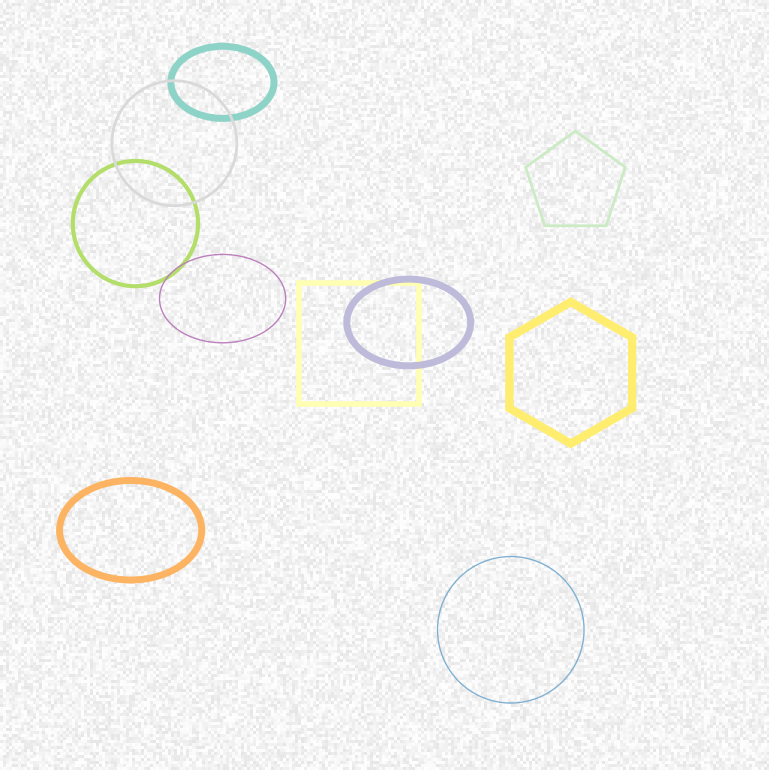[{"shape": "oval", "thickness": 2.5, "radius": 0.33, "center": [0.289, 0.893]}, {"shape": "square", "thickness": 2, "radius": 0.39, "center": [0.466, 0.554]}, {"shape": "oval", "thickness": 2.5, "radius": 0.4, "center": [0.531, 0.581]}, {"shape": "circle", "thickness": 0.5, "radius": 0.48, "center": [0.663, 0.182]}, {"shape": "oval", "thickness": 2.5, "radius": 0.46, "center": [0.17, 0.311]}, {"shape": "circle", "thickness": 1.5, "radius": 0.41, "center": [0.176, 0.71]}, {"shape": "circle", "thickness": 1, "radius": 0.41, "center": [0.226, 0.814]}, {"shape": "oval", "thickness": 0.5, "radius": 0.41, "center": [0.289, 0.612]}, {"shape": "pentagon", "thickness": 1, "radius": 0.34, "center": [0.747, 0.762]}, {"shape": "hexagon", "thickness": 3, "radius": 0.46, "center": [0.741, 0.516]}]